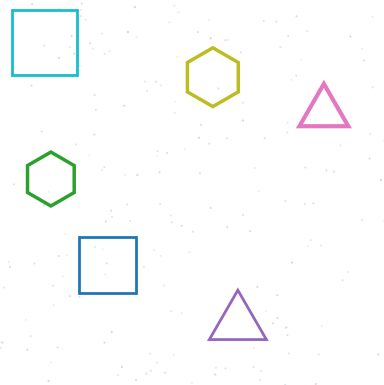[{"shape": "square", "thickness": 2, "radius": 0.36, "center": [0.279, 0.311]}, {"shape": "hexagon", "thickness": 2.5, "radius": 0.35, "center": [0.132, 0.535]}, {"shape": "triangle", "thickness": 2, "radius": 0.43, "center": [0.618, 0.161]}, {"shape": "triangle", "thickness": 3, "radius": 0.37, "center": [0.841, 0.709]}, {"shape": "hexagon", "thickness": 2.5, "radius": 0.38, "center": [0.553, 0.799]}, {"shape": "square", "thickness": 2, "radius": 0.42, "center": [0.116, 0.889]}]